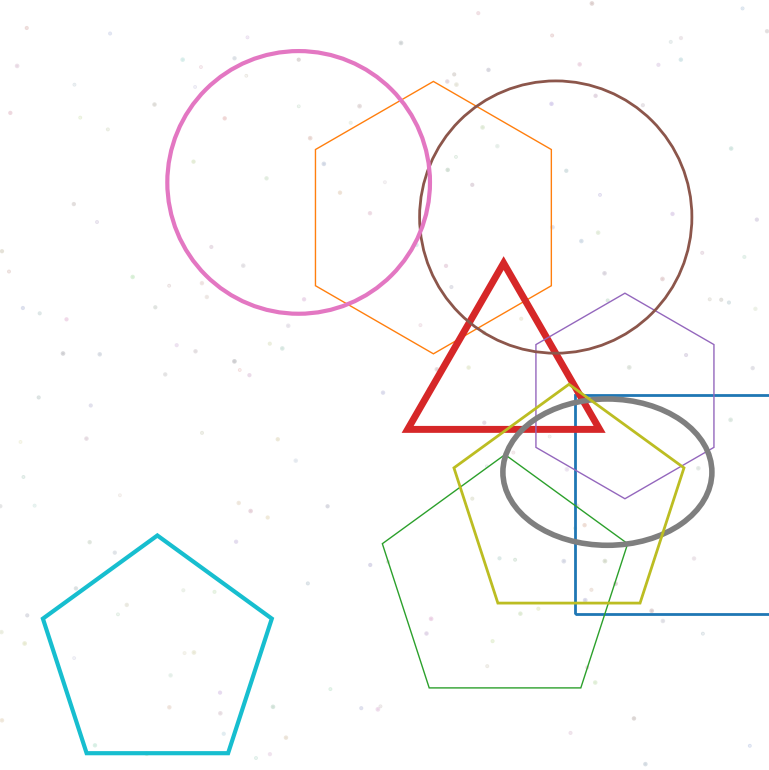[{"shape": "square", "thickness": 1, "radius": 0.71, "center": [0.889, 0.345]}, {"shape": "hexagon", "thickness": 0.5, "radius": 0.88, "center": [0.563, 0.717]}, {"shape": "pentagon", "thickness": 0.5, "radius": 0.84, "center": [0.656, 0.242]}, {"shape": "triangle", "thickness": 2.5, "radius": 0.72, "center": [0.654, 0.514]}, {"shape": "hexagon", "thickness": 0.5, "radius": 0.67, "center": [0.812, 0.486]}, {"shape": "circle", "thickness": 1, "radius": 0.88, "center": [0.722, 0.718]}, {"shape": "circle", "thickness": 1.5, "radius": 0.85, "center": [0.388, 0.763]}, {"shape": "oval", "thickness": 2, "radius": 0.68, "center": [0.789, 0.387]}, {"shape": "pentagon", "thickness": 1, "radius": 0.79, "center": [0.739, 0.344]}, {"shape": "pentagon", "thickness": 1.5, "radius": 0.78, "center": [0.204, 0.148]}]